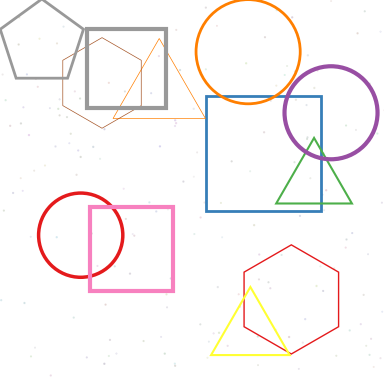[{"shape": "circle", "thickness": 2.5, "radius": 0.55, "center": [0.21, 0.389]}, {"shape": "hexagon", "thickness": 1, "radius": 0.71, "center": [0.757, 0.222]}, {"shape": "square", "thickness": 2, "radius": 0.75, "center": [0.685, 0.602]}, {"shape": "triangle", "thickness": 1.5, "radius": 0.57, "center": [0.816, 0.528]}, {"shape": "circle", "thickness": 3, "radius": 0.6, "center": [0.86, 0.707]}, {"shape": "circle", "thickness": 2, "radius": 0.68, "center": [0.645, 0.866]}, {"shape": "triangle", "thickness": 0.5, "radius": 0.69, "center": [0.414, 0.761]}, {"shape": "triangle", "thickness": 1.5, "radius": 0.59, "center": [0.65, 0.137]}, {"shape": "hexagon", "thickness": 0.5, "radius": 0.59, "center": [0.265, 0.785]}, {"shape": "square", "thickness": 3, "radius": 0.54, "center": [0.341, 0.353]}, {"shape": "pentagon", "thickness": 2, "radius": 0.57, "center": [0.109, 0.889]}, {"shape": "square", "thickness": 3, "radius": 0.51, "center": [0.328, 0.822]}]